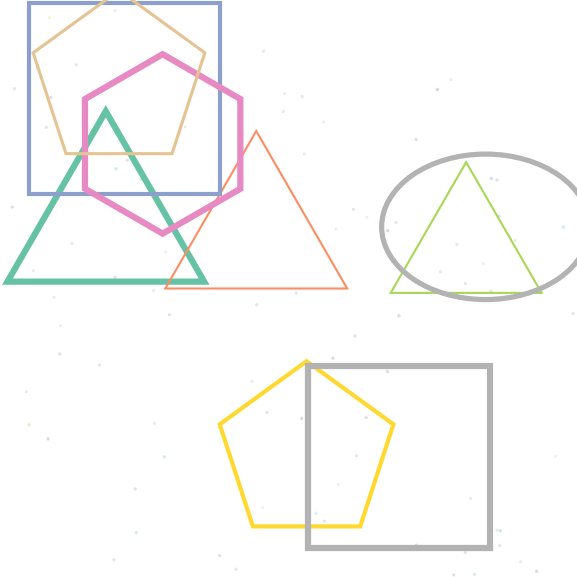[{"shape": "triangle", "thickness": 3, "radius": 0.98, "center": [0.183, 0.61]}, {"shape": "triangle", "thickness": 1, "radius": 0.91, "center": [0.444, 0.59]}, {"shape": "square", "thickness": 2, "radius": 0.83, "center": [0.216, 0.829]}, {"shape": "hexagon", "thickness": 3, "radius": 0.78, "center": [0.282, 0.75]}, {"shape": "triangle", "thickness": 1, "radius": 0.75, "center": [0.807, 0.567]}, {"shape": "pentagon", "thickness": 2, "radius": 0.79, "center": [0.531, 0.216]}, {"shape": "pentagon", "thickness": 1.5, "radius": 0.78, "center": [0.206, 0.859]}, {"shape": "square", "thickness": 3, "radius": 0.79, "center": [0.69, 0.208]}, {"shape": "oval", "thickness": 2.5, "radius": 0.9, "center": [0.841, 0.606]}]